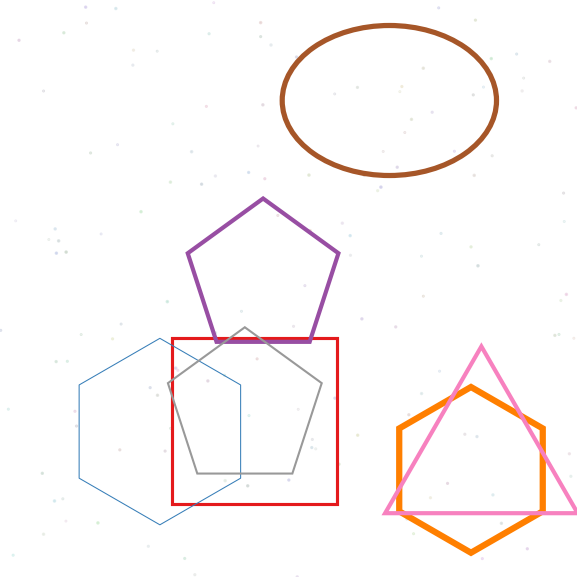[{"shape": "square", "thickness": 1.5, "radius": 0.72, "center": [0.441, 0.27]}, {"shape": "hexagon", "thickness": 0.5, "radius": 0.81, "center": [0.277, 0.252]}, {"shape": "pentagon", "thickness": 2, "radius": 0.69, "center": [0.456, 0.518]}, {"shape": "hexagon", "thickness": 3, "radius": 0.72, "center": [0.816, 0.185]}, {"shape": "oval", "thickness": 2.5, "radius": 0.93, "center": [0.674, 0.825]}, {"shape": "triangle", "thickness": 2, "radius": 0.96, "center": [0.834, 0.207]}, {"shape": "pentagon", "thickness": 1, "radius": 0.7, "center": [0.424, 0.292]}]